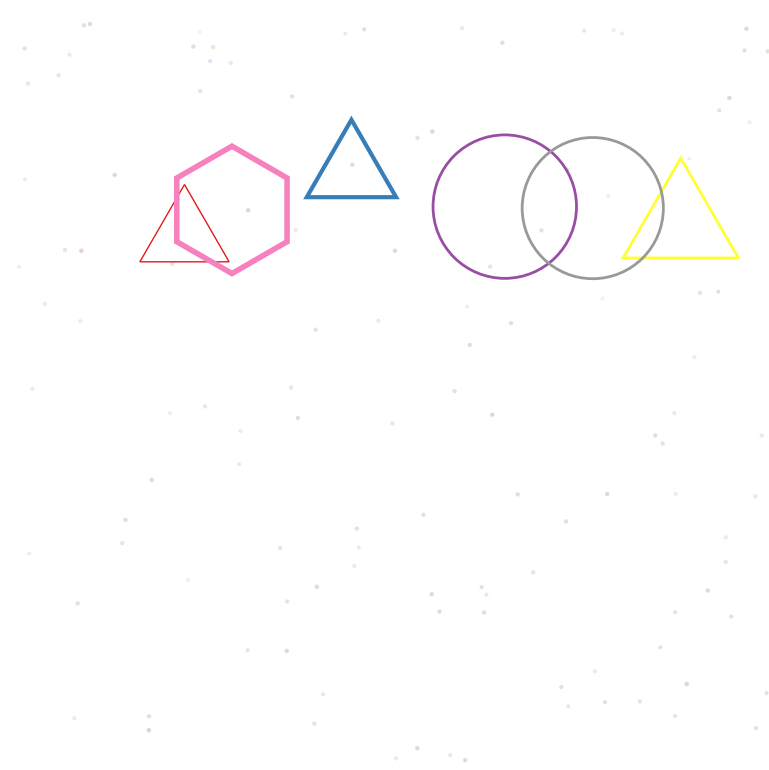[{"shape": "triangle", "thickness": 0.5, "radius": 0.33, "center": [0.24, 0.693]}, {"shape": "triangle", "thickness": 1.5, "radius": 0.34, "center": [0.456, 0.777]}, {"shape": "circle", "thickness": 1, "radius": 0.47, "center": [0.656, 0.732]}, {"shape": "triangle", "thickness": 1, "radius": 0.43, "center": [0.884, 0.708]}, {"shape": "hexagon", "thickness": 2, "radius": 0.41, "center": [0.301, 0.727]}, {"shape": "circle", "thickness": 1, "radius": 0.46, "center": [0.77, 0.73]}]